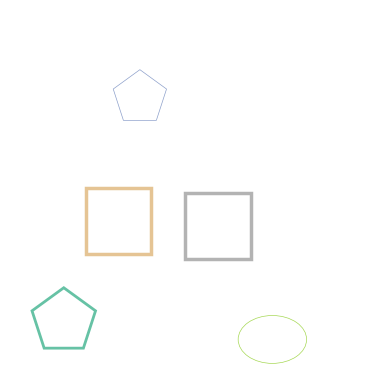[{"shape": "pentagon", "thickness": 2, "radius": 0.43, "center": [0.166, 0.166]}, {"shape": "pentagon", "thickness": 0.5, "radius": 0.36, "center": [0.363, 0.746]}, {"shape": "oval", "thickness": 0.5, "radius": 0.44, "center": [0.707, 0.118]}, {"shape": "square", "thickness": 2.5, "radius": 0.43, "center": [0.308, 0.426]}, {"shape": "square", "thickness": 2.5, "radius": 0.43, "center": [0.567, 0.414]}]